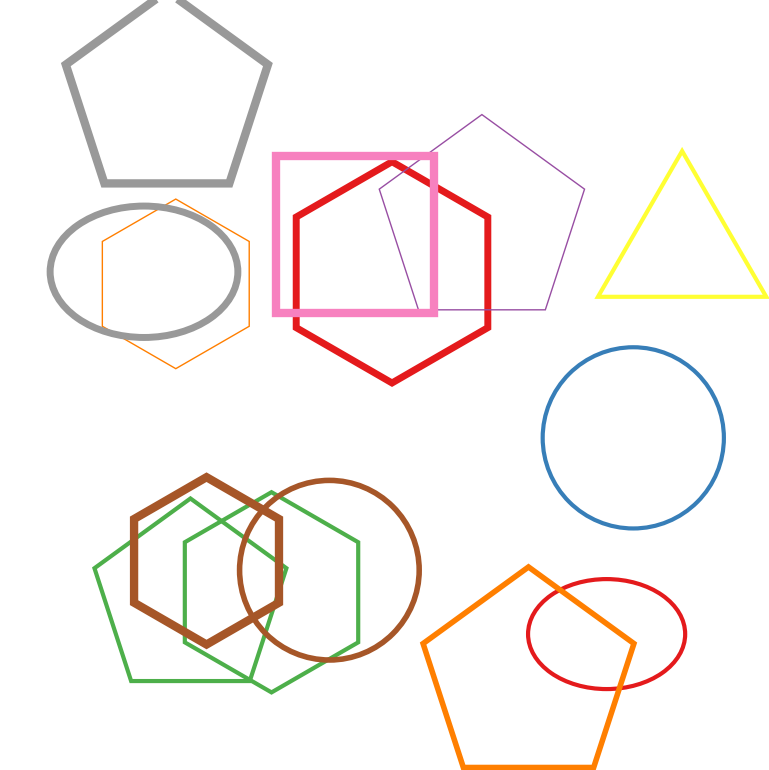[{"shape": "oval", "thickness": 1.5, "radius": 0.51, "center": [0.788, 0.177]}, {"shape": "hexagon", "thickness": 2.5, "radius": 0.72, "center": [0.509, 0.646]}, {"shape": "circle", "thickness": 1.5, "radius": 0.59, "center": [0.822, 0.431]}, {"shape": "pentagon", "thickness": 1.5, "radius": 0.66, "center": [0.247, 0.222]}, {"shape": "hexagon", "thickness": 1.5, "radius": 0.65, "center": [0.353, 0.231]}, {"shape": "pentagon", "thickness": 0.5, "radius": 0.7, "center": [0.626, 0.711]}, {"shape": "pentagon", "thickness": 2, "radius": 0.72, "center": [0.686, 0.12]}, {"shape": "hexagon", "thickness": 0.5, "radius": 0.55, "center": [0.228, 0.631]}, {"shape": "triangle", "thickness": 1.5, "radius": 0.63, "center": [0.886, 0.678]}, {"shape": "hexagon", "thickness": 3, "radius": 0.54, "center": [0.268, 0.272]}, {"shape": "circle", "thickness": 2, "radius": 0.58, "center": [0.428, 0.259]}, {"shape": "square", "thickness": 3, "radius": 0.51, "center": [0.461, 0.695]}, {"shape": "pentagon", "thickness": 3, "radius": 0.69, "center": [0.217, 0.873]}, {"shape": "oval", "thickness": 2.5, "radius": 0.61, "center": [0.187, 0.647]}]